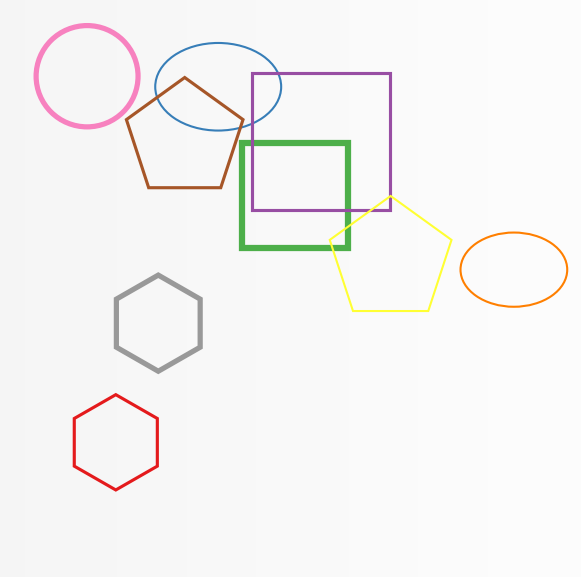[{"shape": "hexagon", "thickness": 1.5, "radius": 0.41, "center": [0.199, 0.233]}, {"shape": "oval", "thickness": 1, "radius": 0.54, "center": [0.375, 0.849]}, {"shape": "square", "thickness": 3, "radius": 0.45, "center": [0.508, 0.66]}, {"shape": "square", "thickness": 1.5, "radius": 0.59, "center": [0.553, 0.754]}, {"shape": "oval", "thickness": 1, "radius": 0.46, "center": [0.884, 0.532]}, {"shape": "pentagon", "thickness": 1, "radius": 0.55, "center": [0.672, 0.55]}, {"shape": "pentagon", "thickness": 1.5, "radius": 0.53, "center": [0.318, 0.759]}, {"shape": "circle", "thickness": 2.5, "radius": 0.44, "center": [0.15, 0.867]}, {"shape": "hexagon", "thickness": 2.5, "radius": 0.42, "center": [0.272, 0.44]}]